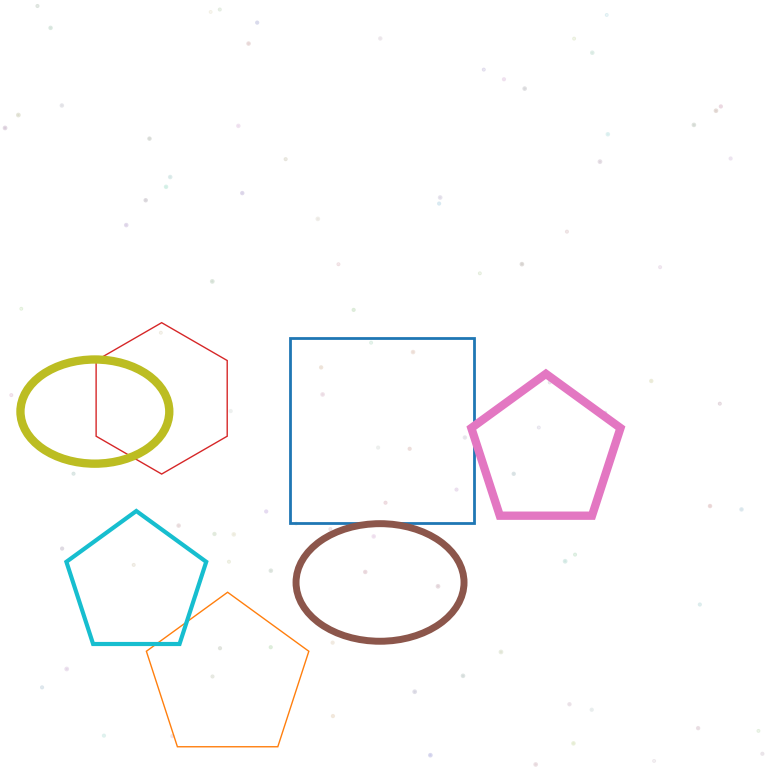[{"shape": "square", "thickness": 1, "radius": 0.6, "center": [0.496, 0.441]}, {"shape": "pentagon", "thickness": 0.5, "radius": 0.55, "center": [0.296, 0.12]}, {"shape": "hexagon", "thickness": 0.5, "radius": 0.49, "center": [0.21, 0.483]}, {"shape": "oval", "thickness": 2.5, "radius": 0.55, "center": [0.494, 0.244]}, {"shape": "pentagon", "thickness": 3, "radius": 0.51, "center": [0.709, 0.413]}, {"shape": "oval", "thickness": 3, "radius": 0.48, "center": [0.123, 0.465]}, {"shape": "pentagon", "thickness": 1.5, "radius": 0.48, "center": [0.177, 0.241]}]